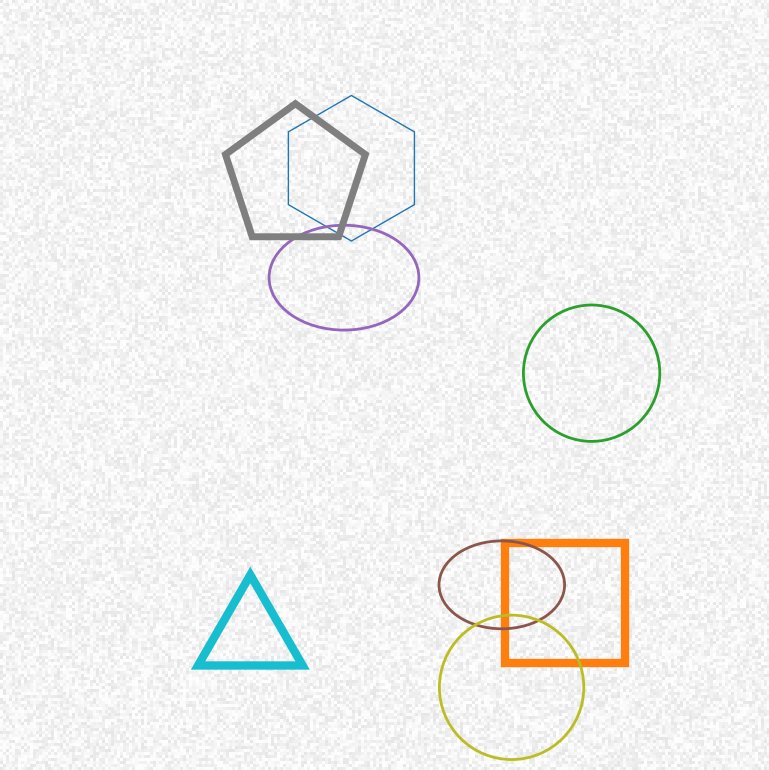[{"shape": "hexagon", "thickness": 0.5, "radius": 0.47, "center": [0.456, 0.781]}, {"shape": "square", "thickness": 3, "radius": 0.39, "center": [0.734, 0.217]}, {"shape": "circle", "thickness": 1, "radius": 0.44, "center": [0.768, 0.515]}, {"shape": "oval", "thickness": 1, "radius": 0.49, "center": [0.447, 0.639]}, {"shape": "oval", "thickness": 1, "radius": 0.41, "center": [0.652, 0.24]}, {"shape": "pentagon", "thickness": 2.5, "radius": 0.48, "center": [0.384, 0.77]}, {"shape": "circle", "thickness": 1, "radius": 0.47, "center": [0.664, 0.107]}, {"shape": "triangle", "thickness": 3, "radius": 0.39, "center": [0.325, 0.175]}]